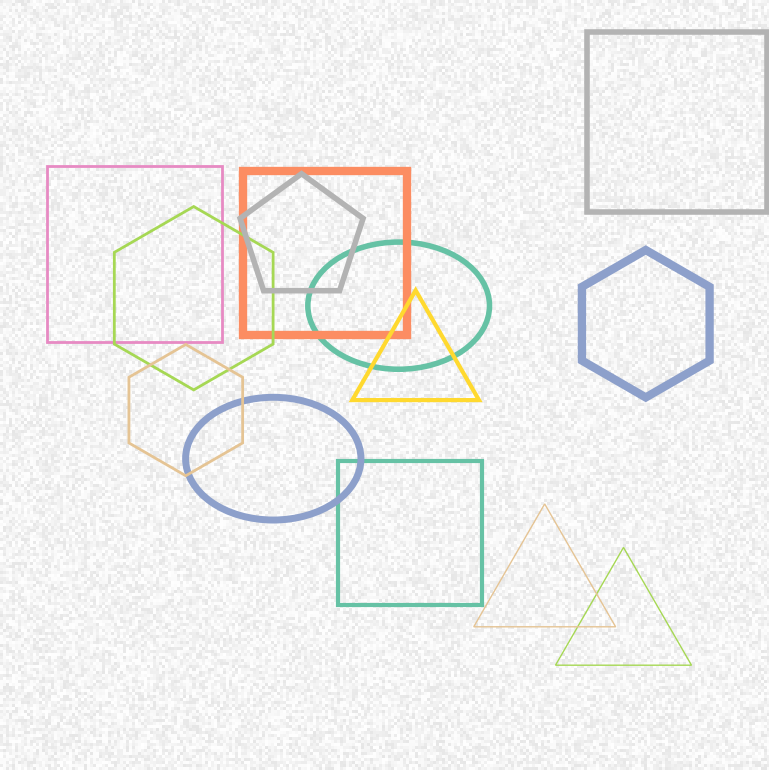[{"shape": "square", "thickness": 1.5, "radius": 0.47, "center": [0.533, 0.308]}, {"shape": "oval", "thickness": 2, "radius": 0.59, "center": [0.518, 0.603]}, {"shape": "square", "thickness": 3, "radius": 0.53, "center": [0.422, 0.671]}, {"shape": "oval", "thickness": 2.5, "radius": 0.57, "center": [0.355, 0.404]}, {"shape": "hexagon", "thickness": 3, "radius": 0.48, "center": [0.839, 0.58]}, {"shape": "square", "thickness": 1, "radius": 0.57, "center": [0.175, 0.67]}, {"shape": "hexagon", "thickness": 1, "radius": 0.6, "center": [0.252, 0.613]}, {"shape": "triangle", "thickness": 0.5, "radius": 0.51, "center": [0.81, 0.187]}, {"shape": "triangle", "thickness": 1.5, "radius": 0.48, "center": [0.54, 0.528]}, {"shape": "hexagon", "thickness": 1, "radius": 0.43, "center": [0.241, 0.467]}, {"shape": "triangle", "thickness": 0.5, "radius": 0.53, "center": [0.707, 0.239]}, {"shape": "square", "thickness": 2, "radius": 0.59, "center": [0.88, 0.842]}, {"shape": "pentagon", "thickness": 2, "radius": 0.42, "center": [0.392, 0.69]}]